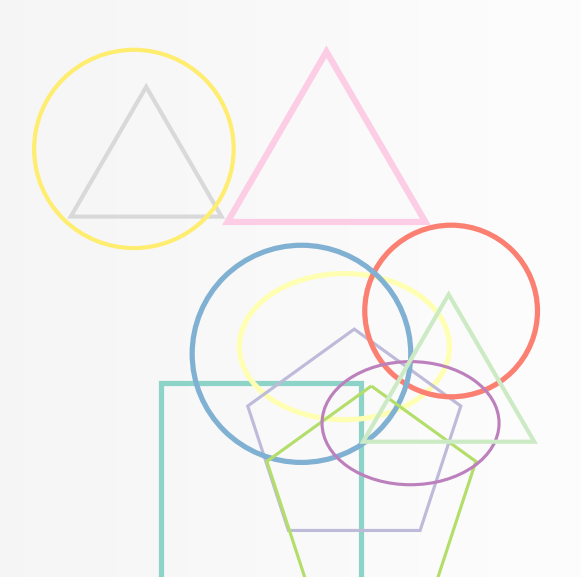[{"shape": "square", "thickness": 2.5, "radius": 0.86, "center": [0.449, 0.164]}, {"shape": "oval", "thickness": 2.5, "radius": 0.9, "center": [0.593, 0.399]}, {"shape": "pentagon", "thickness": 1.5, "radius": 0.96, "center": [0.609, 0.237]}, {"shape": "circle", "thickness": 2.5, "radius": 0.74, "center": [0.776, 0.461]}, {"shape": "circle", "thickness": 2.5, "radius": 0.94, "center": [0.519, 0.386]}, {"shape": "pentagon", "thickness": 1.5, "radius": 0.95, "center": [0.639, 0.142]}, {"shape": "triangle", "thickness": 3, "radius": 0.98, "center": [0.562, 0.713]}, {"shape": "triangle", "thickness": 2, "radius": 0.75, "center": [0.252, 0.699]}, {"shape": "oval", "thickness": 1.5, "radius": 0.76, "center": [0.706, 0.266]}, {"shape": "triangle", "thickness": 2, "radius": 0.85, "center": [0.772, 0.319]}, {"shape": "circle", "thickness": 2, "radius": 0.86, "center": [0.23, 0.741]}]